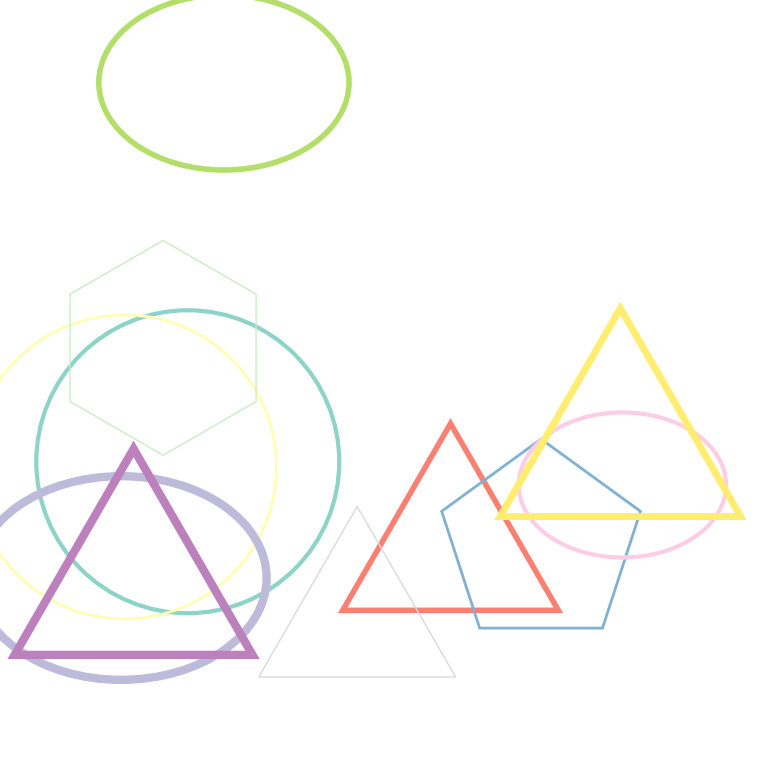[{"shape": "circle", "thickness": 1.5, "radius": 0.98, "center": [0.244, 0.4]}, {"shape": "circle", "thickness": 1, "radius": 0.99, "center": [0.162, 0.394]}, {"shape": "oval", "thickness": 3, "radius": 0.94, "center": [0.157, 0.249]}, {"shape": "triangle", "thickness": 2, "radius": 0.81, "center": [0.585, 0.288]}, {"shape": "pentagon", "thickness": 1, "radius": 0.68, "center": [0.703, 0.294]}, {"shape": "oval", "thickness": 2, "radius": 0.81, "center": [0.291, 0.893]}, {"shape": "oval", "thickness": 1.5, "radius": 0.67, "center": [0.808, 0.37]}, {"shape": "triangle", "thickness": 0.5, "radius": 0.74, "center": [0.464, 0.195]}, {"shape": "triangle", "thickness": 3, "radius": 0.89, "center": [0.173, 0.239]}, {"shape": "hexagon", "thickness": 0.5, "radius": 0.7, "center": [0.212, 0.548]}, {"shape": "triangle", "thickness": 2.5, "radius": 0.9, "center": [0.806, 0.419]}]